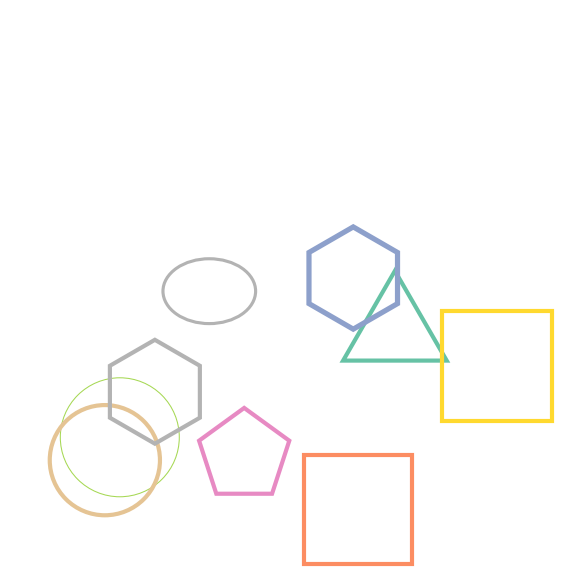[{"shape": "triangle", "thickness": 2, "radius": 0.52, "center": [0.684, 0.427]}, {"shape": "square", "thickness": 2, "radius": 0.47, "center": [0.62, 0.117]}, {"shape": "hexagon", "thickness": 2.5, "radius": 0.44, "center": [0.612, 0.518]}, {"shape": "pentagon", "thickness": 2, "radius": 0.41, "center": [0.423, 0.211]}, {"shape": "circle", "thickness": 0.5, "radius": 0.52, "center": [0.207, 0.242]}, {"shape": "square", "thickness": 2, "radius": 0.48, "center": [0.861, 0.365]}, {"shape": "circle", "thickness": 2, "radius": 0.48, "center": [0.182, 0.202]}, {"shape": "oval", "thickness": 1.5, "radius": 0.4, "center": [0.362, 0.495]}, {"shape": "hexagon", "thickness": 2, "radius": 0.45, "center": [0.268, 0.321]}]